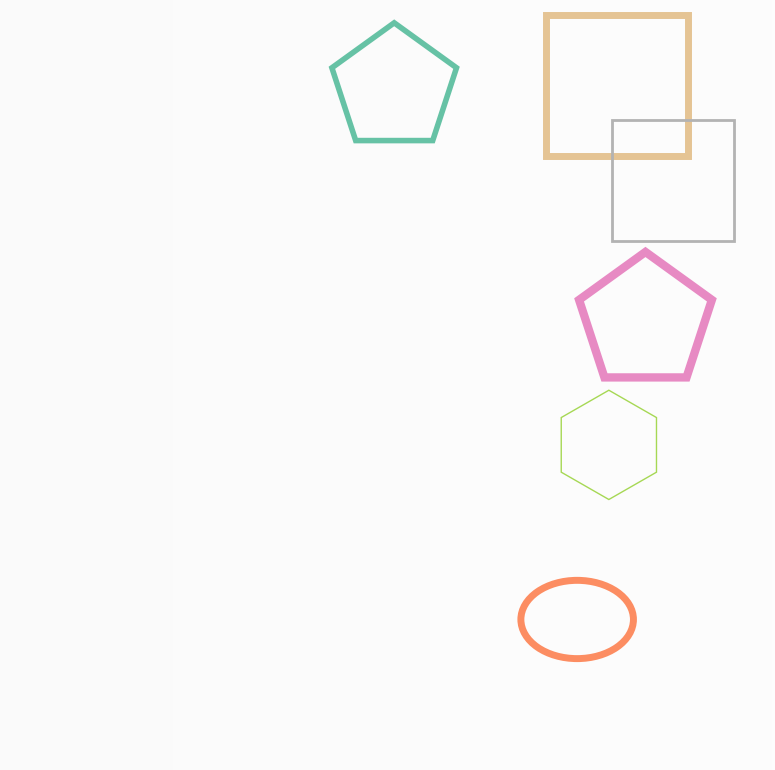[{"shape": "pentagon", "thickness": 2, "radius": 0.42, "center": [0.509, 0.886]}, {"shape": "oval", "thickness": 2.5, "radius": 0.36, "center": [0.745, 0.195]}, {"shape": "pentagon", "thickness": 3, "radius": 0.45, "center": [0.833, 0.583]}, {"shape": "hexagon", "thickness": 0.5, "radius": 0.35, "center": [0.786, 0.422]}, {"shape": "square", "thickness": 2.5, "radius": 0.46, "center": [0.796, 0.889]}, {"shape": "square", "thickness": 1, "radius": 0.39, "center": [0.868, 0.766]}]